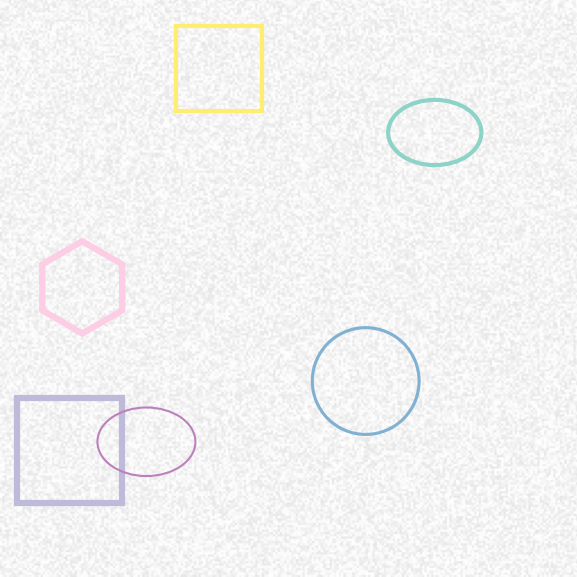[{"shape": "oval", "thickness": 2, "radius": 0.4, "center": [0.753, 0.77]}, {"shape": "square", "thickness": 3, "radius": 0.46, "center": [0.12, 0.219]}, {"shape": "circle", "thickness": 1.5, "radius": 0.46, "center": [0.633, 0.339]}, {"shape": "hexagon", "thickness": 3, "radius": 0.4, "center": [0.142, 0.502]}, {"shape": "oval", "thickness": 1, "radius": 0.42, "center": [0.254, 0.234]}, {"shape": "square", "thickness": 2, "radius": 0.37, "center": [0.38, 0.88]}]